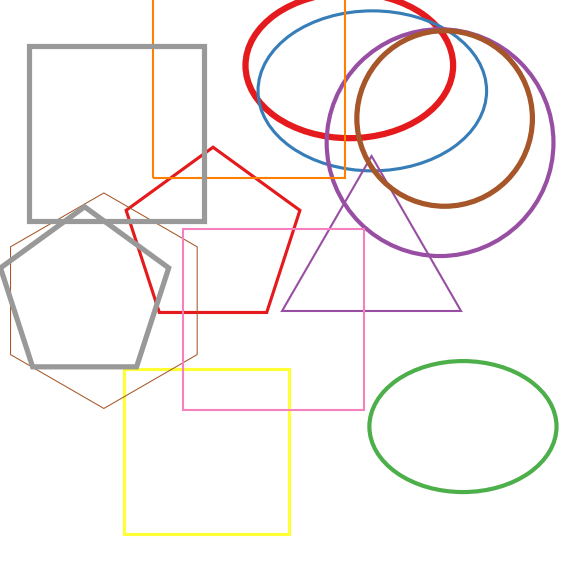[{"shape": "oval", "thickness": 3, "radius": 0.9, "center": [0.605, 0.886]}, {"shape": "pentagon", "thickness": 1.5, "radius": 0.79, "center": [0.369, 0.586]}, {"shape": "oval", "thickness": 1.5, "radius": 0.99, "center": [0.645, 0.842]}, {"shape": "oval", "thickness": 2, "radius": 0.81, "center": [0.802, 0.26]}, {"shape": "circle", "thickness": 2, "radius": 0.98, "center": [0.762, 0.752]}, {"shape": "triangle", "thickness": 1, "radius": 0.89, "center": [0.643, 0.55]}, {"shape": "square", "thickness": 1, "radius": 0.83, "center": [0.431, 0.858]}, {"shape": "square", "thickness": 1.5, "radius": 0.71, "center": [0.357, 0.218]}, {"shape": "circle", "thickness": 2.5, "radius": 0.76, "center": [0.77, 0.794]}, {"shape": "hexagon", "thickness": 0.5, "radius": 0.93, "center": [0.18, 0.478]}, {"shape": "square", "thickness": 1, "radius": 0.78, "center": [0.473, 0.447]}, {"shape": "square", "thickness": 2.5, "radius": 0.76, "center": [0.202, 0.767]}, {"shape": "pentagon", "thickness": 2.5, "radius": 0.77, "center": [0.146, 0.488]}]